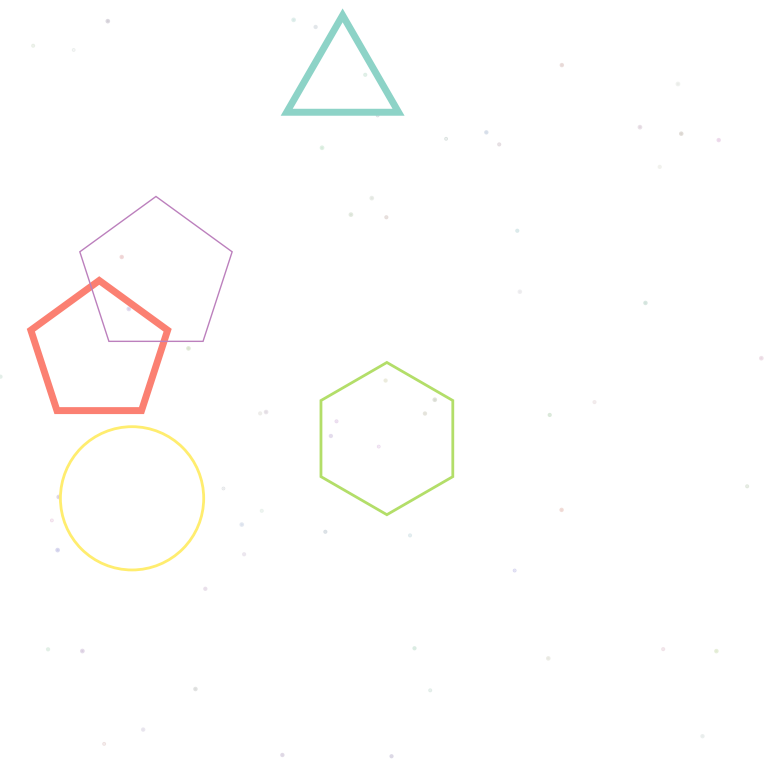[{"shape": "triangle", "thickness": 2.5, "radius": 0.42, "center": [0.445, 0.896]}, {"shape": "pentagon", "thickness": 2.5, "radius": 0.47, "center": [0.129, 0.542]}, {"shape": "hexagon", "thickness": 1, "radius": 0.49, "center": [0.502, 0.43]}, {"shape": "pentagon", "thickness": 0.5, "radius": 0.52, "center": [0.203, 0.641]}, {"shape": "circle", "thickness": 1, "radius": 0.47, "center": [0.172, 0.353]}]